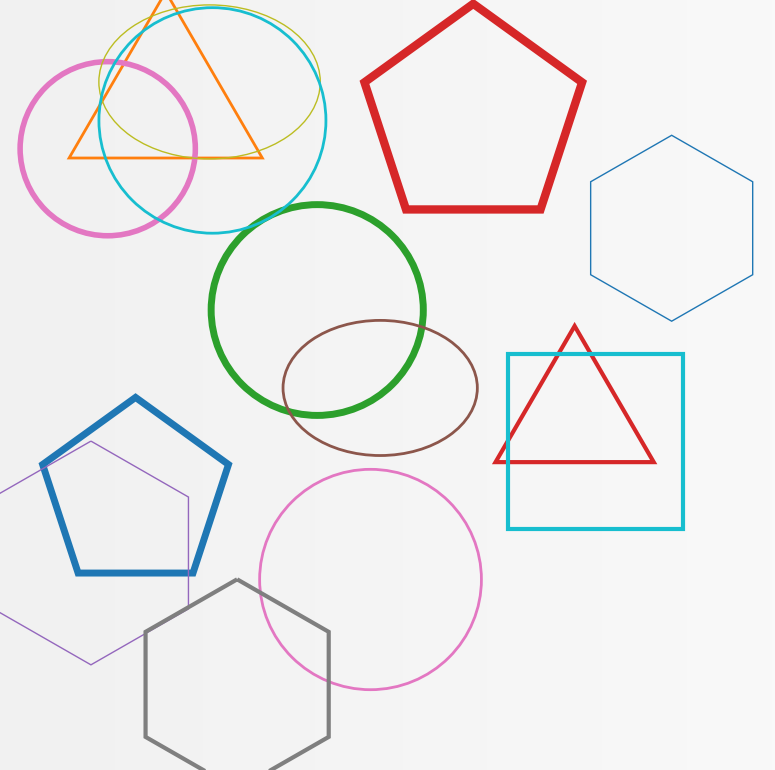[{"shape": "pentagon", "thickness": 2.5, "radius": 0.63, "center": [0.175, 0.358]}, {"shape": "hexagon", "thickness": 0.5, "radius": 0.6, "center": [0.867, 0.704]}, {"shape": "triangle", "thickness": 1, "radius": 0.72, "center": [0.214, 0.867]}, {"shape": "circle", "thickness": 2.5, "radius": 0.68, "center": [0.409, 0.597]}, {"shape": "triangle", "thickness": 1.5, "radius": 0.59, "center": [0.741, 0.459]}, {"shape": "pentagon", "thickness": 3, "radius": 0.74, "center": [0.611, 0.847]}, {"shape": "hexagon", "thickness": 0.5, "radius": 0.73, "center": [0.117, 0.282]}, {"shape": "oval", "thickness": 1, "radius": 0.63, "center": [0.491, 0.496]}, {"shape": "circle", "thickness": 2, "radius": 0.57, "center": [0.139, 0.807]}, {"shape": "circle", "thickness": 1, "radius": 0.72, "center": [0.478, 0.247]}, {"shape": "hexagon", "thickness": 1.5, "radius": 0.68, "center": [0.306, 0.111]}, {"shape": "oval", "thickness": 0.5, "radius": 0.71, "center": [0.27, 0.894]}, {"shape": "square", "thickness": 1.5, "radius": 0.57, "center": [0.768, 0.427]}, {"shape": "circle", "thickness": 1, "radius": 0.73, "center": [0.274, 0.844]}]